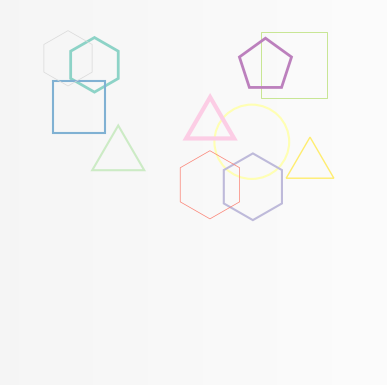[{"shape": "hexagon", "thickness": 2, "radius": 0.35, "center": [0.244, 0.832]}, {"shape": "circle", "thickness": 1.5, "radius": 0.48, "center": [0.65, 0.632]}, {"shape": "hexagon", "thickness": 1.5, "radius": 0.43, "center": [0.653, 0.515]}, {"shape": "hexagon", "thickness": 0.5, "radius": 0.44, "center": [0.542, 0.52]}, {"shape": "square", "thickness": 1.5, "radius": 0.34, "center": [0.204, 0.722]}, {"shape": "square", "thickness": 0.5, "radius": 0.43, "center": [0.76, 0.832]}, {"shape": "triangle", "thickness": 3, "radius": 0.36, "center": [0.542, 0.676]}, {"shape": "hexagon", "thickness": 0.5, "radius": 0.36, "center": [0.176, 0.849]}, {"shape": "pentagon", "thickness": 2, "radius": 0.35, "center": [0.685, 0.83]}, {"shape": "triangle", "thickness": 1.5, "radius": 0.39, "center": [0.305, 0.597]}, {"shape": "triangle", "thickness": 1, "radius": 0.36, "center": [0.8, 0.573]}]